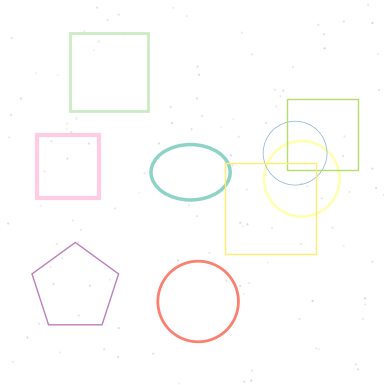[{"shape": "oval", "thickness": 2.5, "radius": 0.51, "center": [0.495, 0.553]}, {"shape": "circle", "thickness": 2, "radius": 0.49, "center": [0.784, 0.535]}, {"shape": "circle", "thickness": 2, "radius": 0.52, "center": [0.515, 0.217]}, {"shape": "circle", "thickness": 0.5, "radius": 0.41, "center": [0.766, 0.602]}, {"shape": "square", "thickness": 1, "radius": 0.46, "center": [0.839, 0.651]}, {"shape": "square", "thickness": 3, "radius": 0.4, "center": [0.177, 0.567]}, {"shape": "pentagon", "thickness": 1, "radius": 0.59, "center": [0.196, 0.252]}, {"shape": "square", "thickness": 2, "radius": 0.51, "center": [0.284, 0.813]}, {"shape": "square", "thickness": 1, "radius": 0.59, "center": [0.702, 0.458]}]